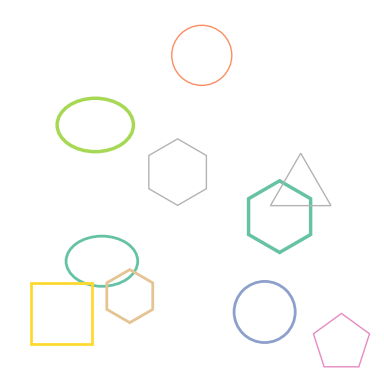[{"shape": "oval", "thickness": 2, "radius": 0.47, "center": [0.265, 0.322]}, {"shape": "hexagon", "thickness": 2.5, "radius": 0.47, "center": [0.726, 0.437]}, {"shape": "circle", "thickness": 1, "radius": 0.39, "center": [0.524, 0.856]}, {"shape": "circle", "thickness": 2, "radius": 0.4, "center": [0.687, 0.19]}, {"shape": "pentagon", "thickness": 1, "radius": 0.38, "center": [0.887, 0.109]}, {"shape": "oval", "thickness": 2.5, "radius": 0.5, "center": [0.247, 0.675]}, {"shape": "square", "thickness": 2, "radius": 0.4, "center": [0.159, 0.185]}, {"shape": "hexagon", "thickness": 2, "radius": 0.34, "center": [0.337, 0.231]}, {"shape": "hexagon", "thickness": 1, "radius": 0.43, "center": [0.461, 0.553]}, {"shape": "triangle", "thickness": 1, "radius": 0.45, "center": [0.781, 0.511]}]